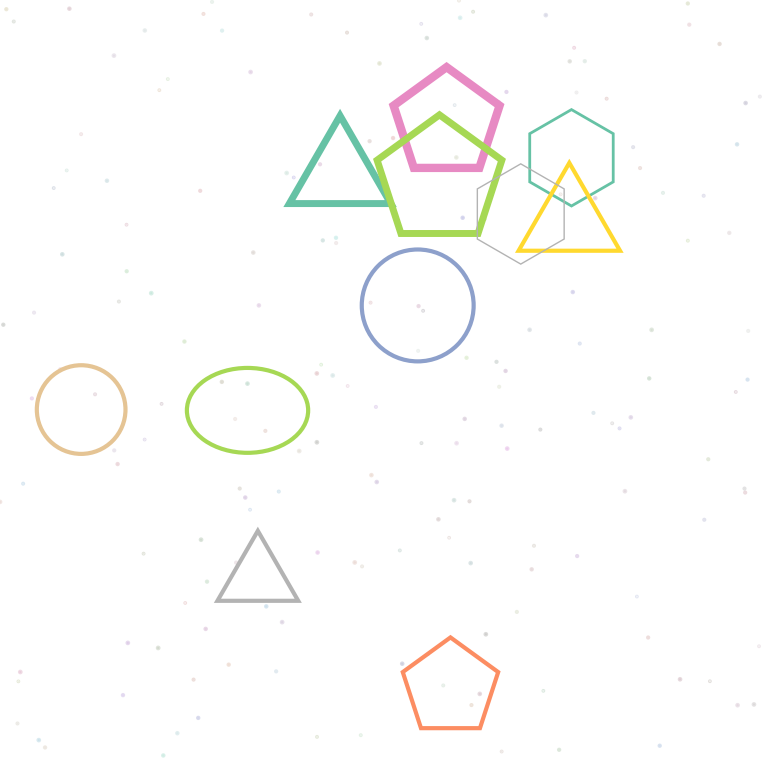[{"shape": "triangle", "thickness": 2.5, "radius": 0.38, "center": [0.442, 0.774]}, {"shape": "hexagon", "thickness": 1, "radius": 0.31, "center": [0.742, 0.795]}, {"shape": "pentagon", "thickness": 1.5, "radius": 0.33, "center": [0.585, 0.107]}, {"shape": "circle", "thickness": 1.5, "radius": 0.36, "center": [0.542, 0.603]}, {"shape": "pentagon", "thickness": 3, "radius": 0.36, "center": [0.58, 0.84]}, {"shape": "oval", "thickness": 1.5, "radius": 0.39, "center": [0.321, 0.467]}, {"shape": "pentagon", "thickness": 2.5, "radius": 0.43, "center": [0.571, 0.766]}, {"shape": "triangle", "thickness": 1.5, "radius": 0.38, "center": [0.739, 0.712]}, {"shape": "circle", "thickness": 1.5, "radius": 0.29, "center": [0.105, 0.468]}, {"shape": "hexagon", "thickness": 0.5, "radius": 0.33, "center": [0.676, 0.722]}, {"shape": "triangle", "thickness": 1.5, "radius": 0.3, "center": [0.335, 0.25]}]